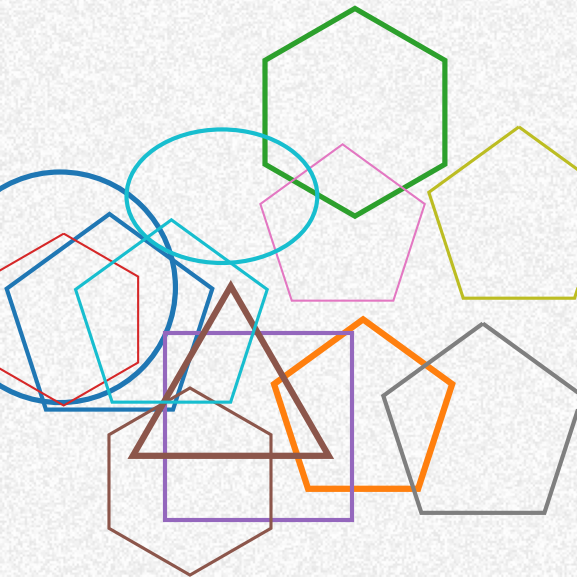[{"shape": "circle", "thickness": 2.5, "radius": 1.0, "center": [0.104, 0.502]}, {"shape": "pentagon", "thickness": 2, "radius": 0.94, "center": [0.19, 0.441]}, {"shape": "pentagon", "thickness": 3, "radius": 0.81, "center": [0.629, 0.284]}, {"shape": "hexagon", "thickness": 2.5, "radius": 0.9, "center": [0.615, 0.805]}, {"shape": "hexagon", "thickness": 1, "radius": 0.74, "center": [0.11, 0.446]}, {"shape": "square", "thickness": 2, "radius": 0.81, "center": [0.448, 0.261]}, {"shape": "triangle", "thickness": 3, "radius": 0.98, "center": [0.4, 0.308]}, {"shape": "hexagon", "thickness": 1.5, "radius": 0.81, "center": [0.329, 0.165]}, {"shape": "pentagon", "thickness": 1, "radius": 0.75, "center": [0.593, 0.6]}, {"shape": "pentagon", "thickness": 2, "radius": 0.91, "center": [0.836, 0.258]}, {"shape": "pentagon", "thickness": 1.5, "radius": 0.82, "center": [0.899, 0.615]}, {"shape": "oval", "thickness": 2, "radius": 0.83, "center": [0.384, 0.659]}, {"shape": "pentagon", "thickness": 1.5, "radius": 0.87, "center": [0.297, 0.444]}]